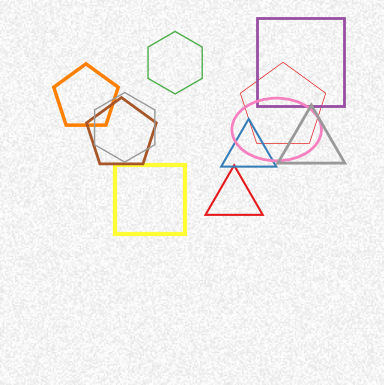[{"shape": "pentagon", "thickness": 0.5, "radius": 0.58, "center": [0.735, 0.722]}, {"shape": "triangle", "thickness": 1.5, "radius": 0.43, "center": [0.608, 0.485]}, {"shape": "triangle", "thickness": 1.5, "radius": 0.41, "center": [0.646, 0.608]}, {"shape": "hexagon", "thickness": 1, "radius": 0.41, "center": [0.455, 0.837]}, {"shape": "square", "thickness": 2, "radius": 0.57, "center": [0.78, 0.839]}, {"shape": "pentagon", "thickness": 2.5, "radius": 0.44, "center": [0.223, 0.746]}, {"shape": "square", "thickness": 3, "radius": 0.45, "center": [0.39, 0.482]}, {"shape": "pentagon", "thickness": 2, "radius": 0.48, "center": [0.315, 0.651]}, {"shape": "oval", "thickness": 2, "radius": 0.58, "center": [0.719, 0.664]}, {"shape": "triangle", "thickness": 2, "radius": 0.5, "center": [0.809, 0.627]}, {"shape": "hexagon", "thickness": 1, "radius": 0.45, "center": [0.324, 0.669]}]